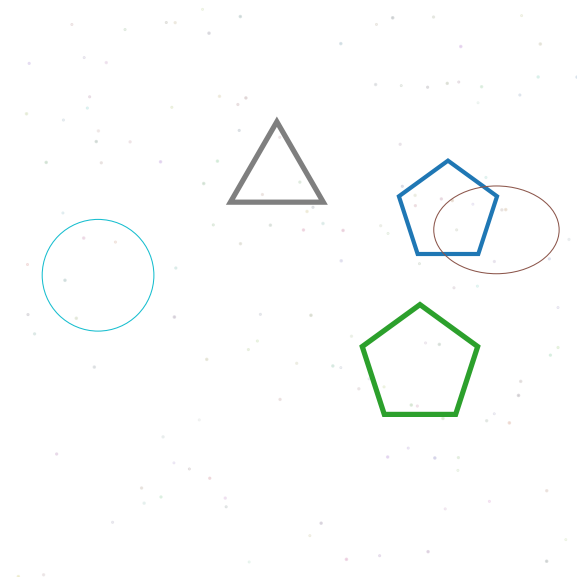[{"shape": "pentagon", "thickness": 2, "radius": 0.45, "center": [0.776, 0.632]}, {"shape": "pentagon", "thickness": 2.5, "radius": 0.53, "center": [0.727, 0.367]}, {"shape": "oval", "thickness": 0.5, "radius": 0.54, "center": [0.86, 0.601]}, {"shape": "triangle", "thickness": 2.5, "radius": 0.46, "center": [0.479, 0.695]}, {"shape": "circle", "thickness": 0.5, "radius": 0.48, "center": [0.17, 0.523]}]